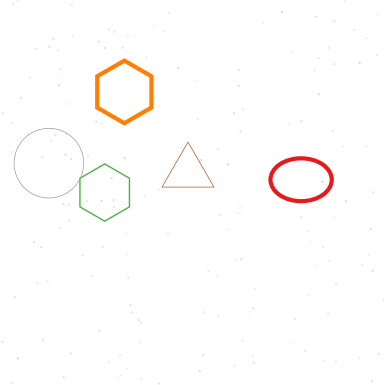[{"shape": "oval", "thickness": 3, "radius": 0.4, "center": [0.782, 0.533]}, {"shape": "hexagon", "thickness": 1, "radius": 0.37, "center": [0.272, 0.5]}, {"shape": "hexagon", "thickness": 3, "radius": 0.41, "center": [0.323, 0.761]}, {"shape": "triangle", "thickness": 0.5, "radius": 0.39, "center": [0.488, 0.553]}, {"shape": "circle", "thickness": 0.5, "radius": 0.45, "center": [0.127, 0.576]}]